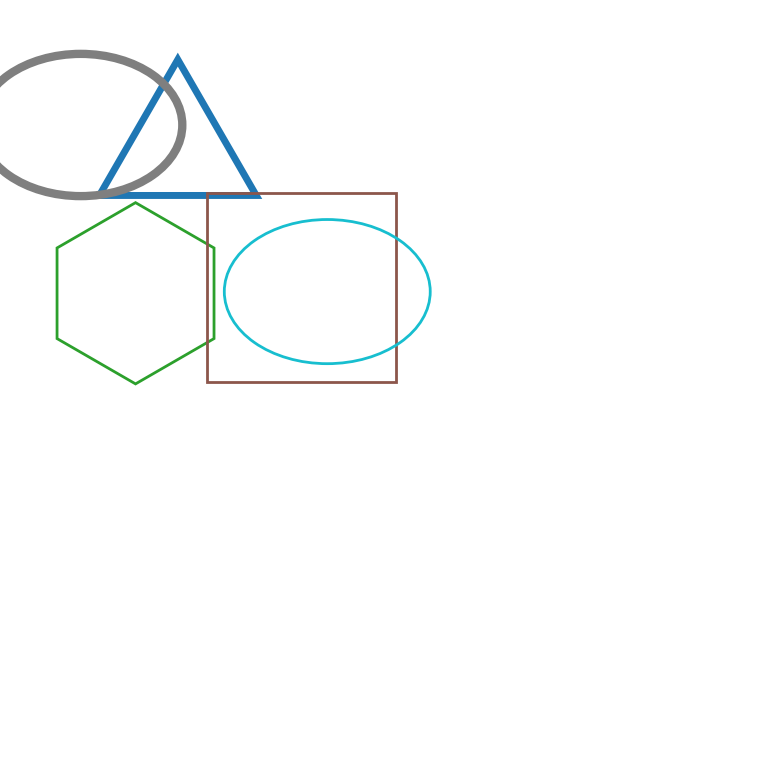[{"shape": "triangle", "thickness": 2.5, "radius": 0.59, "center": [0.231, 0.805]}, {"shape": "hexagon", "thickness": 1, "radius": 0.59, "center": [0.176, 0.619]}, {"shape": "square", "thickness": 1, "radius": 0.61, "center": [0.391, 0.627]}, {"shape": "oval", "thickness": 3, "radius": 0.66, "center": [0.105, 0.838]}, {"shape": "oval", "thickness": 1, "radius": 0.67, "center": [0.425, 0.621]}]